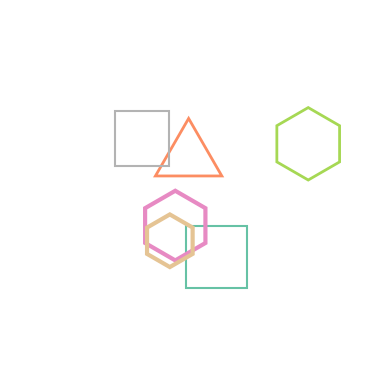[{"shape": "square", "thickness": 1.5, "radius": 0.4, "center": [0.562, 0.332]}, {"shape": "triangle", "thickness": 2, "radius": 0.5, "center": [0.49, 0.593]}, {"shape": "hexagon", "thickness": 3, "radius": 0.45, "center": [0.455, 0.414]}, {"shape": "hexagon", "thickness": 2, "radius": 0.47, "center": [0.801, 0.626]}, {"shape": "hexagon", "thickness": 3, "radius": 0.34, "center": [0.441, 0.375]}, {"shape": "square", "thickness": 1.5, "radius": 0.36, "center": [0.369, 0.64]}]